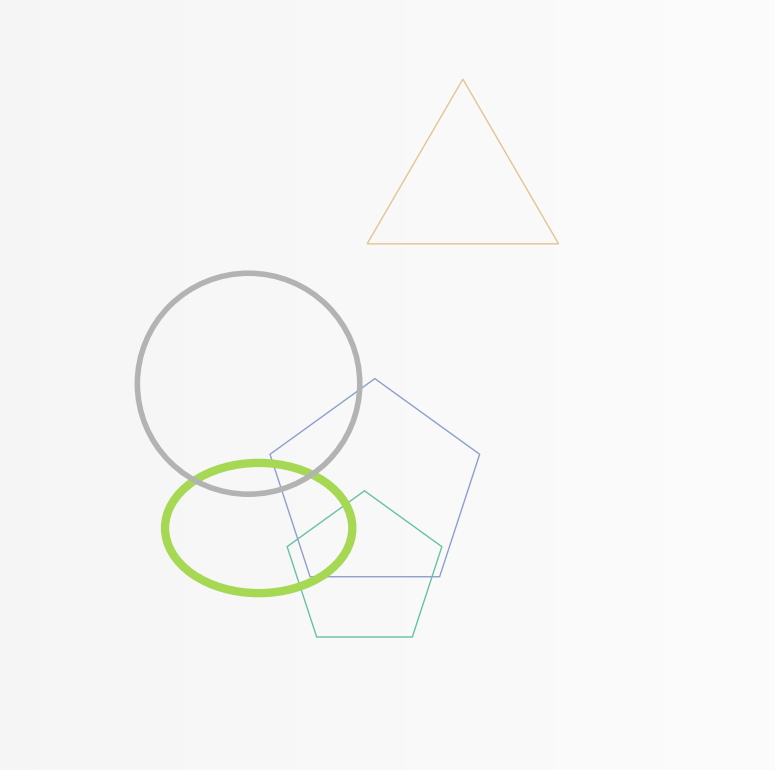[{"shape": "pentagon", "thickness": 0.5, "radius": 0.52, "center": [0.47, 0.258]}, {"shape": "pentagon", "thickness": 0.5, "radius": 0.71, "center": [0.484, 0.366]}, {"shape": "oval", "thickness": 3, "radius": 0.6, "center": [0.334, 0.314]}, {"shape": "triangle", "thickness": 0.5, "radius": 0.71, "center": [0.597, 0.755]}, {"shape": "circle", "thickness": 2, "radius": 0.72, "center": [0.321, 0.502]}]